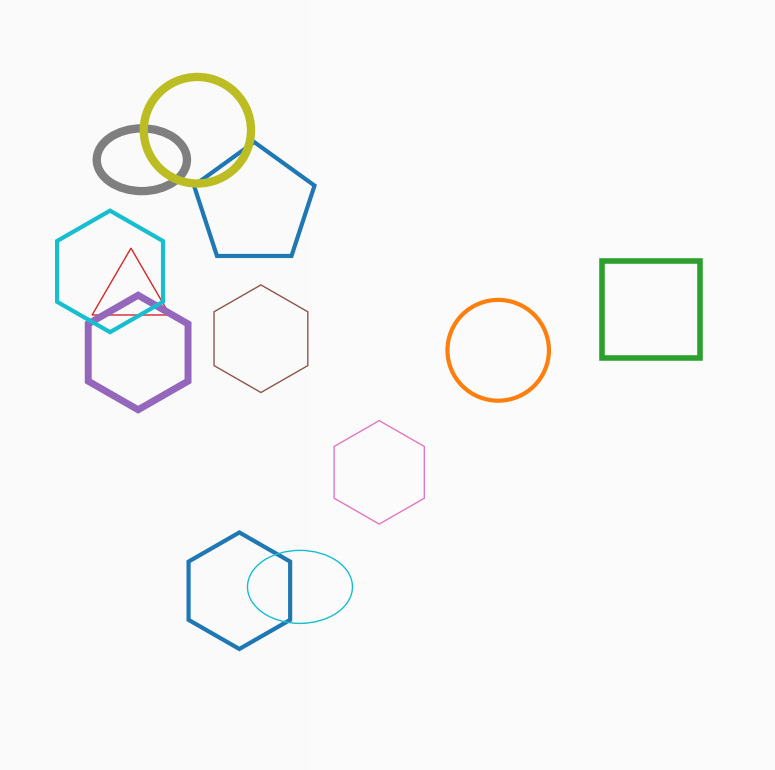[{"shape": "pentagon", "thickness": 1.5, "radius": 0.41, "center": [0.328, 0.734]}, {"shape": "hexagon", "thickness": 1.5, "radius": 0.38, "center": [0.309, 0.233]}, {"shape": "circle", "thickness": 1.5, "radius": 0.33, "center": [0.643, 0.545]}, {"shape": "square", "thickness": 2, "radius": 0.31, "center": [0.84, 0.598]}, {"shape": "triangle", "thickness": 0.5, "radius": 0.29, "center": [0.169, 0.62]}, {"shape": "hexagon", "thickness": 2.5, "radius": 0.37, "center": [0.178, 0.542]}, {"shape": "hexagon", "thickness": 0.5, "radius": 0.35, "center": [0.337, 0.56]}, {"shape": "hexagon", "thickness": 0.5, "radius": 0.34, "center": [0.489, 0.387]}, {"shape": "oval", "thickness": 3, "radius": 0.29, "center": [0.183, 0.793]}, {"shape": "circle", "thickness": 3, "radius": 0.35, "center": [0.255, 0.831]}, {"shape": "oval", "thickness": 0.5, "radius": 0.34, "center": [0.387, 0.238]}, {"shape": "hexagon", "thickness": 1.5, "radius": 0.39, "center": [0.142, 0.648]}]